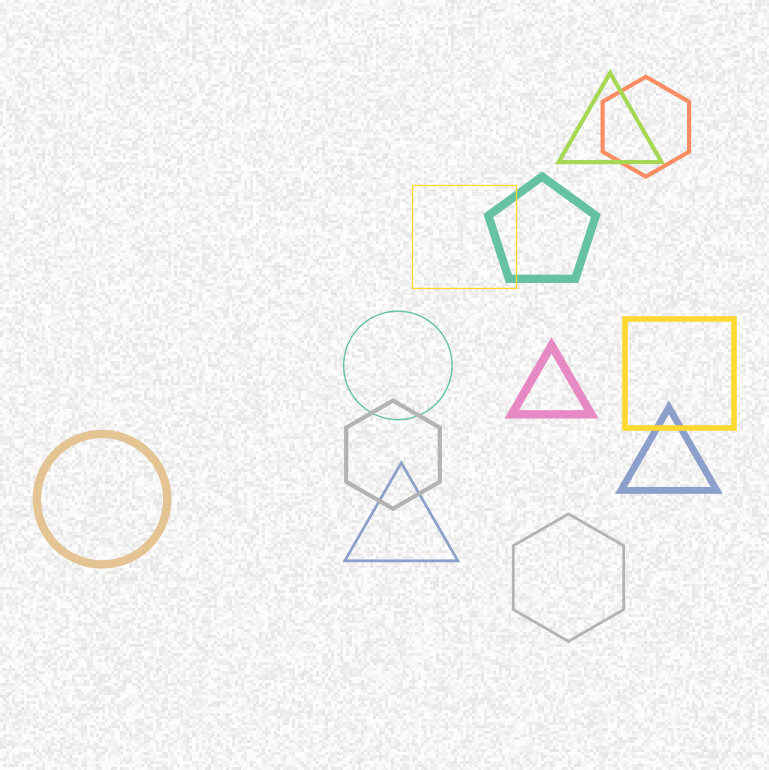[{"shape": "pentagon", "thickness": 3, "radius": 0.37, "center": [0.704, 0.697]}, {"shape": "circle", "thickness": 0.5, "radius": 0.35, "center": [0.517, 0.525]}, {"shape": "hexagon", "thickness": 1.5, "radius": 0.32, "center": [0.839, 0.835]}, {"shape": "triangle", "thickness": 2.5, "radius": 0.36, "center": [0.869, 0.399]}, {"shape": "triangle", "thickness": 1, "radius": 0.42, "center": [0.521, 0.314]}, {"shape": "triangle", "thickness": 3, "radius": 0.3, "center": [0.716, 0.492]}, {"shape": "triangle", "thickness": 1.5, "radius": 0.39, "center": [0.792, 0.828]}, {"shape": "square", "thickness": 0.5, "radius": 0.34, "center": [0.603, 0.693]}, {"shape": "square", "thickness": 2, "radius": 0.35, "center": [0.883, 0.515]}, {"shape": "circle", "thickness": 3, "radius": 0.42, "center": [0.133, 0.352]}, {"shape": "hexagon", "thickness": 1.5, "radius": 0.35, "center": [0.51, 0.41]}, {"shape": "hexagon", "thickness": 1, "radius": 0.41, "center": [0.738, 0.25]}]